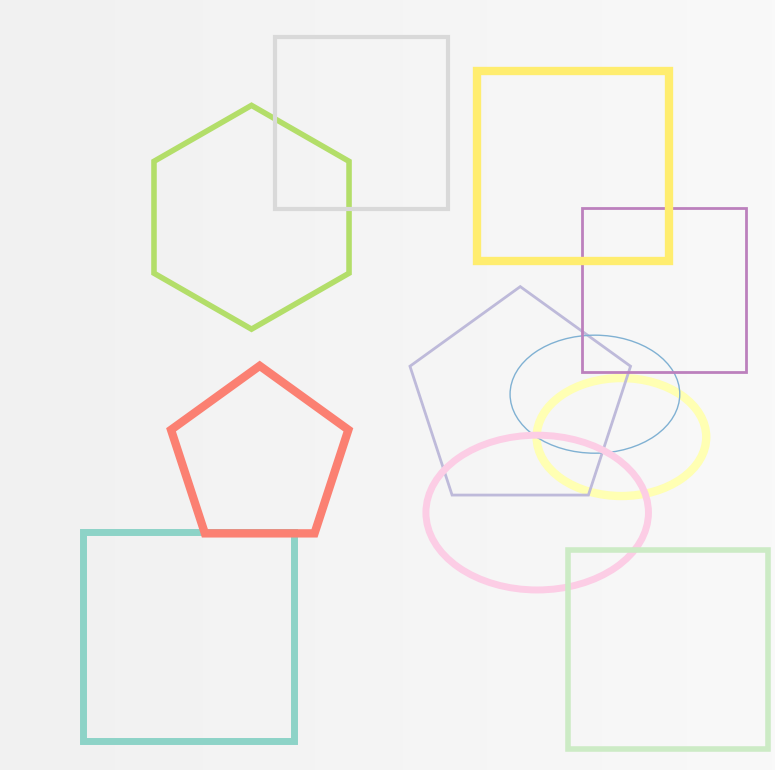[{"shape": "square", "thickness": 2.5, "radius": 0.68, "center": [0.244, 0.174]}, {"shape": "oval", "thickness": 3, "radius": 0.55, "center": [0.802, 0.432]}, {"shape": "pentagon", "thickness": 1, "radius": 0.75, "center": [0.671, 0.478]}, {"shape": "pentagon", "thickness": 3, "radius": 0.6, "center": [0.335, 0.405]}, {"shape": "oval", "thickness": 0.5, "radius": 0.55, "center": [0.768, 0.488]}, {"shape": "hexagon", "thickness": 2, "radius": 0.73, "center": [0.325, 0.718]}, {"shape": "oval", "thickness": 2.5, "radius": 0.72, "center": [0.693, 0.334]}, {"shape": "square", "thickness": 1.5, "radius": 0.56, "center": [0.467, 0.84]}, {"shape": "square", "thickness": 1, "radius": 0.53, "center": [0.857, 0.624]}, {"shape": "square", "thickness": 2, "radius": 0.65, "center": [0.862, 0.156]}, {"shape": "square", "thickness": 3, "radius": 0.62, "center": [0.74, 0.784]}]